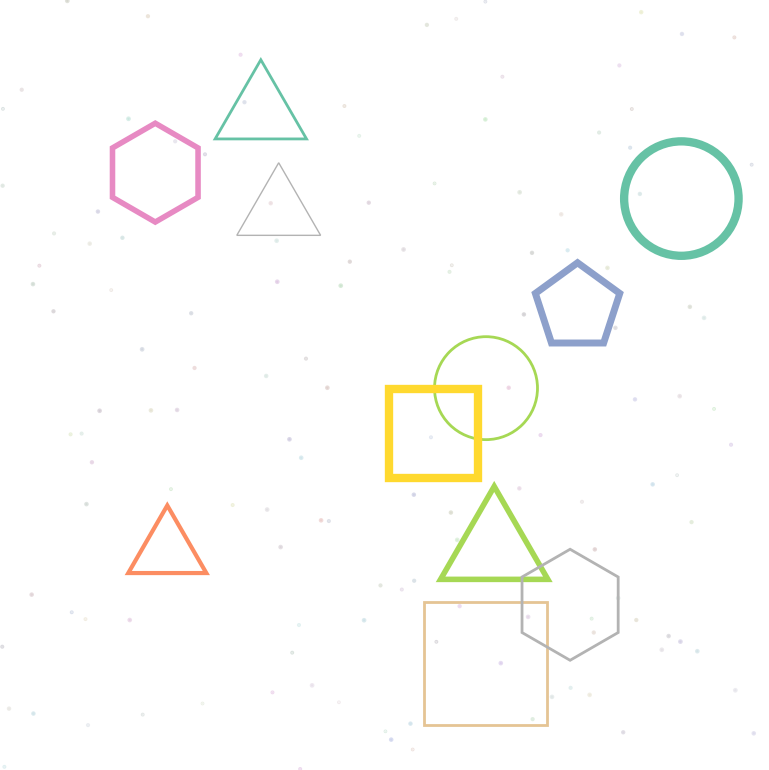[{"shape": "circle", "thickness": 3, "radius": 0.37, "center": [0.885, 0.742]}, {"shape": "triangle", "thickness": 1, "radius": 0.34, "center": [0.339, 0.854]}, {"shape": "triangle", "thickness": 1.5, "radius": 0.29, "center": [0.217, 0.285]}, {"shape": "pentagon", "thickness": 2.5, "radius": 0.29, "center": [0.75, 0.601]}, {"shape": "hexagon", "thickness": 2, "radius": 0.32, "center": [0.202, 0.776]}, {"shape": "circle", "thickness": 1, "radius": 0.33, "center": [0.631, 0.496]}, {"shape": "triangle", "thickness": 2, "radius": 0.4, "center": [0.642, 0.288]}, {"shape": "square", "thickness": 3, "radius": 0.29, "center": [0.563, 0.437]}, {"shape": "square", "thickness": 1, "radius": 0.4, "center": [0.63, 0.139]}, {"shape": "triangle", "thickness": 0.5, "radius": 0.31, "center": [0.362, 0.726]}, {"shape": "hexagon", "thickness": 1, "radius": 0.36, "center": [0.74, 0.215]}]